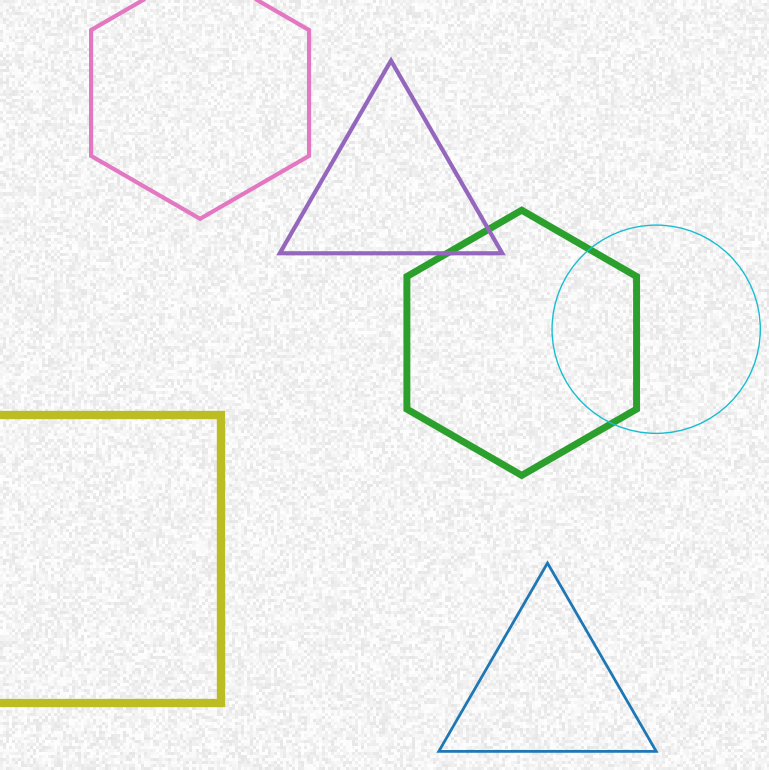[{"shape": "triangle", "thickness": 1, "radius": 0.82, "center": [0.711, 0.106]}, {"shape": "hexagon", "thickness": 2.5, "radius": 0.86, "center": [0.678, 0.555]}, {"shape": "triangle", "thickness": 1.5, "radius": 0.83, "center": [0.508, 0.754]}, {"shape": "hexagon", "thickness": 1.5, "radius": 0.82, "center": [0.26, 0.879]}, {"shape": "square", "thickness": 3, "radius": 0.94, "center": [0.1, 0.274]}, {"shape": "circle", "thickness": 0.5, "radius": 0.68, "center": [0.852, 0.572]}]